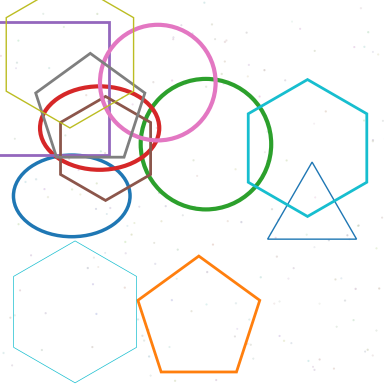[{"shape": "triangle", "thickness": 1, "radius": 0.67, "center": [0.811, 0.446]}, {"shape": "oval", "thickness": 2.5, "radius": 0.76, "center": [0.186, 0.491]}, {"shape": "pentagon", "thickness": 2, "radius": 0.83, "center": [0.516, 0.168]}, {"shape": "circle", "thickness": 3, "radius": 0.85, "center": [0.535, 0.626]}, {"shape": "oval", "thickness": 3, "radius": 0.77, "center": [0.259, 0.667]}, {"shape": "square", "thickness": 2, "radius": 0.86, "center": [0.111, 0.77]}, {"shape": "hexagon", "thickness": 2, "radius": 0.68, "center": [0.274, 0.614]}, {"shape": "circle", "thickness": 3, "radius": 0.75, "center": [0.41, 0.785]}, {"shape": "pentagon", "thickness": 2, "radius": 0.75, "center": [0.235, 0.712]}, {"shape": "hexagon", "thickness": 1, "radius": 0.95, "center": [0.182, 0.859]}, {"shape": "hexagon", "thickness": 0.5, "radius": 0.92, "center": [0.195, 0.19]}, {"shape": "hexagon", "thickness": 2, "radius": 0.89, "center": [0.799, 0.616]}]